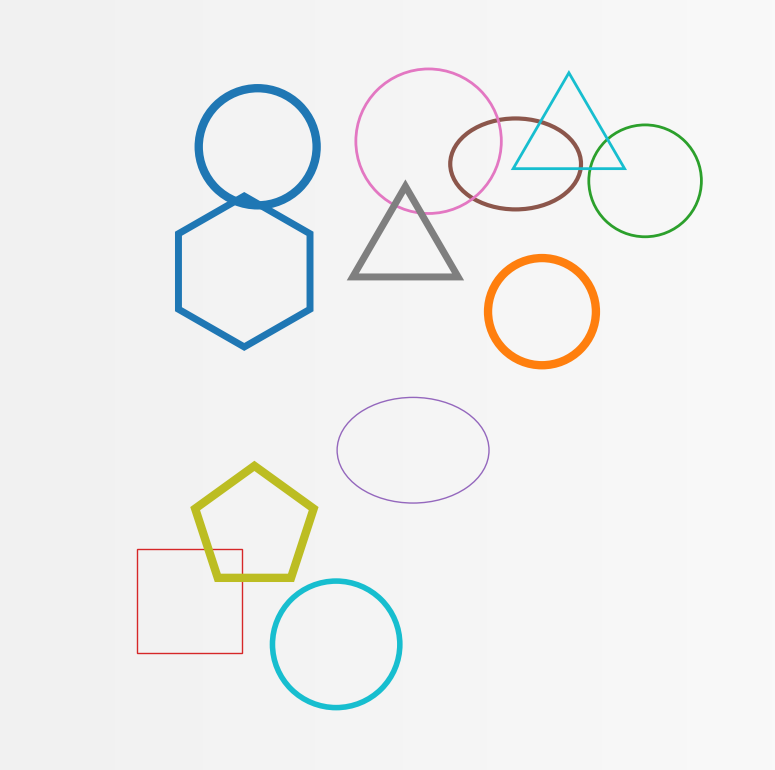[{"shape": "hexagon", "thickness": 2.5, "radius": 0.49, "center": [0.315, 0.647]}, {"shape": "circle", "thickness": 3, "radius": 0.38, "center": [0.332, 0.809]}, {"shape": "circle", "thickness": 3, "radius": 0.35, "center": [0.699, 0.595]}, {"shape": "circle", "thickness": 1, "radius": 0.36, "center": [0.832, 0.765]}, {"shape": "square", "thickness": 0.5, "radius": 0.34, "center": [0.245, 0.219]}, {"shape": "oval", "thickness": 0.5, "radius": 0.49, "center": [0.533, 0.415]}, {"shape": "oval", "thickness": 1.5, "radius": 0.42, "center": [0.665, 0.787]}, {"shape": "circle", "thickness": 1, "radius": 0.47, "center": [0.553, 0.817]}, {"shape": "triangle", "thickness": 2.5, "radius": 0.39, "center": [0.523, 0.68]}, {"shape": "pentagon", "thickness": 3, "radius": 0.4, "center": [0.328, 0.315]}, {"shape": "triangle", "thickness": 1, "radius": 0.41, "center": [0.734, 0.822]}, {"shape": "circle", "thickness": 2, "radius": 0.41, "center": [0.434, 0.163]}]